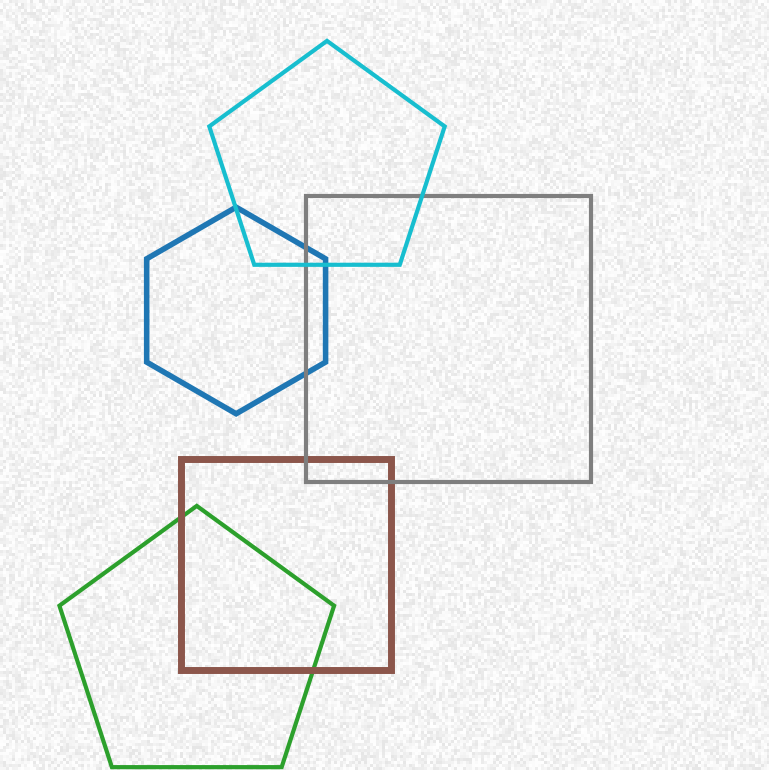[{"shape": "hexagon", "thickness": 2, "radius": 0.67, "center": [0.307, 0.597]}, {"shape": "pentagon", "thickness": 1.5, "radius": 0.94, "center": [0.256, 0.155]}, {"shape": "square", "thickness": 2.5, "radius": 0.68, "center": [0.371, 0.267]}, {"shape": "square", "thickness": 1.5, "radius": 0.93, "center": [0.582, 0.56]}, {"shape": "pentagon", "thickness": 1.5, "radius": 0.8, "center": [0.425, 0.786]}]